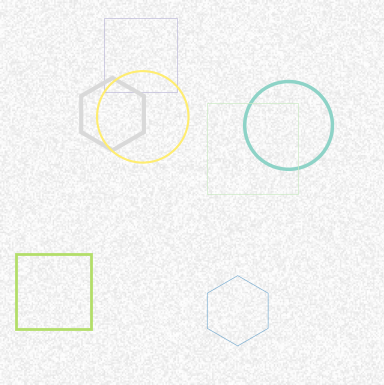[{"shape": "circle", "thickness": 2.5, "radius": 0.57, "center": [0.75, 0.674]}, {"shape": "square", "thickness": 0.5, "radius": 0.48, "center": [0.365, 0.857]}, {"shape": "hexagon", "thickness": 0.5, "radius": 0.46, "center": [0.617, 0.193]}, {"shape": "square", "thickness": 2, "radius": 0.49, "center": [0.139, 0.244]}, {"shape": "hexagon", "thickness": 3, "radius": 0.47, "center": [0.292, 0.704]}, {"shape": "square", "thickness": 0.5, "radius": 0.59, "center": [0.656, 0.614]}, {"shape": "circle", "thickness": 1.5, "radius": 0.59, "center": [0.371, 0.696]}]